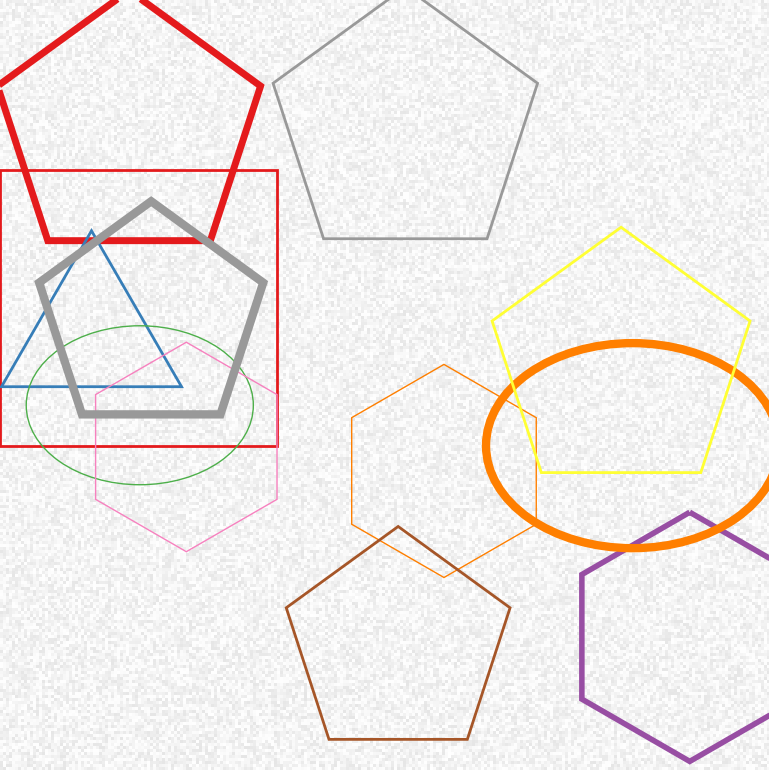[{"shape": "square", "thickness": 1, "radius": 0.9, "center": [0.18, 0.6]}, {"shape": "pentagon", "thickness": 2.5, "radius": 0.9, "center": [0.168, 0.833]}, {"shape": "triangle", "thickness": 1, "radius": 0.68, "center": [0.119, 0.565]}, {"shape": "oval", "thickness": 0.5, "radius": 0.74, "center": [0.182, 0.474]}, {"shape": "hexagon", "thickness": 2, "radius": 0.81, "center": [0.896, 0.173]}, {"shape": "oval", "thickness": 3, "radius": 0.95, "center": [0.821, 0.421]}, {"shape": "hexagon", "thickness": 0.5, "radius": 0.69, "center": [0.577, 0.388]}, {"shape": "pentagon", "thickness": 1, "radius": 0.88, "center": [0.807, 0.529]}, {"shape": "pentagon", "thickness": 1, "radius": 0.76, "center": [0.517, 0.163]}, {"shape": "hexagon", "thickness": 0.5, "radius": 0.68, "center": [0.242, 0.42]}, {"shape": "pentagon", "thickness": 3, "radius": 0.77, "center": [0.196, 0.586]}, {"shape": "pentagon", "thickness": 1, "radius": 0.9, "center": [0.526, 0.836]}]